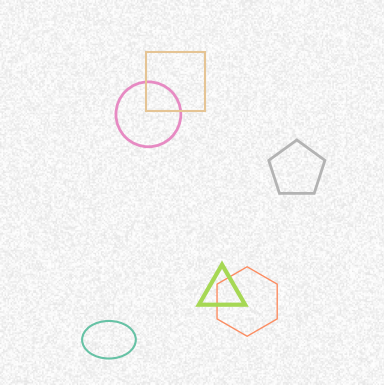[{"shape": "oval", "thickness": 1.5, "radius": 0.35, "center": [0.283, 0.118]}, {"shape": "hexagon", "thickness": 1, "radius": 0.45, "center": [0.642, 0.217]}, {"shape": "circle", "thickness": 2, "radius": 0.42, "center": [0.385, 0.703]}, {"shape": "triangle", "thickness": 3, "radius": 0.35, "center": [0.577, 0.243]}, {"shape": "square", "thickness": 1.5, "radius": 0.38, "center": [0.455, 0.789]}, {"shape": "pentagon", "thickness": 2, "radius": 0.38, "center": [0.771, 0.56]}]